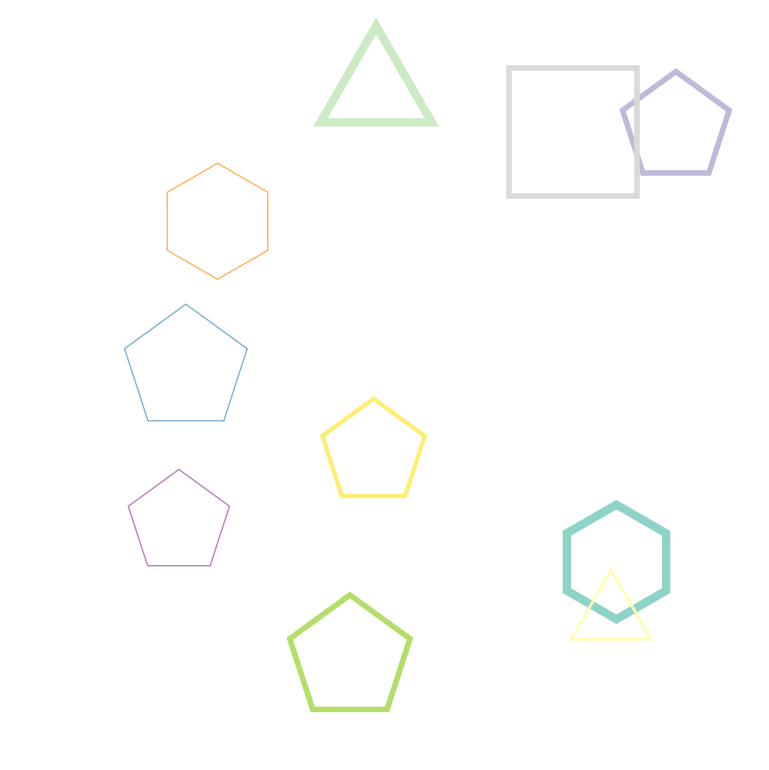[{"shape": "hexagon", "thickness": 3, "radius": 0.37, "center": [0.801, 0.27]}, {"shape": "triangle", "thickness": 1, "radius": 0.3, "center": [0.794, 0.2]}, {"shape": "pentagon", "thickness": 2, "radius": 0.36, "center": [0.878, 0.834]}, {"shape": "pentagon", "thickness": 0.5, "radius": 0.42, "center": [0.241, 0.521]}, {"shape": "hexagon", "thickness": 0.5, "radius": 0.38, "center": [0.283, 0.713]}, {"shape": "pentagon", "thickness": 2, "radius": 0.41, "center": [0.454, 0.145]}, {"shape": "square", "thickness": 2, "radius": 0.42, "center": [0.744, 0.829]}, {"shape": "pentagon", "thickness": 0.5, "radius": 0.35, "center": [0.232, 0.321]}, {"shape": "triangle", "thickness": 3, "radius": 0.42, "center": [0.488, 0.883]}, {"shape": "pentagon", "thickness": 1.5, "radius": 0.35, "center": [0.485, 0.412]}]